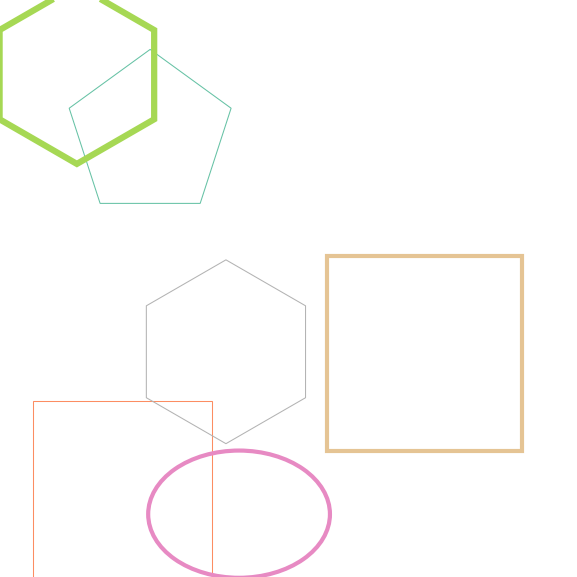[{"shape": "pentagon", "thickness": 0.5, "radius": 0.74, "center": [0.26, 0.766]}, {"shape": "square", "thickness": 0.5, "radius": 0.77, "center": [0.212, 0.15]}, {"shape": "oval", "thickness": 2, "radius": 0.79, "center": [0.414, 0.109]}, {"shape": "hexagon", "thickness": 3, "radius": 0.77, "center": [0.133, 0.87]}, {"shape": "square", "thickness": 2, "radius": 0.85, "center": [0.735, 0.387]}, {"shape": "hexagon", "thickness": 0.5, "radius": 0.8, "center": [0.391, 0.39]}]